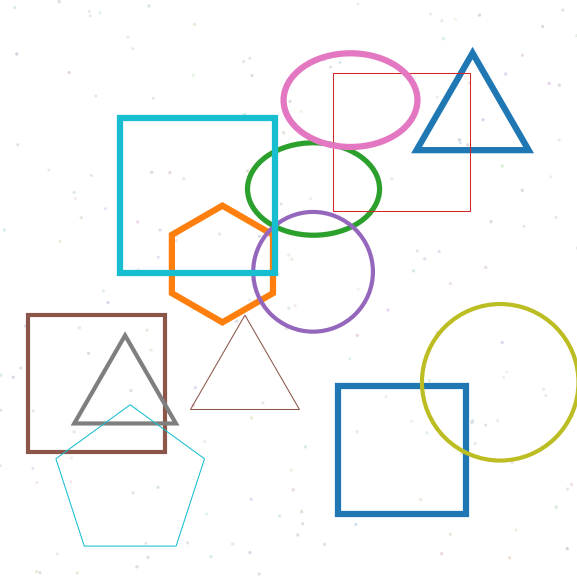[{"shape": "square", "thickness": 3, "radius": 0.56, "center": [0.696, 0.22]}, {"shape": "triangle", "thickness": 3, "radius": 0.56, "center": [0.818, 0.795]}, {"shape": "hexagon", "thickness": 3, "radius": 0.51, "center": [0.385, 0.542]}, {"shape": "oval", "thickness": 2.5, "radius": 0.57, "center": [0.543, 0.672]}, {"shape": "square", "thickness": 0.5, "radius": 0.6, "center": [0.695, 0.754]}, {"shape": "circle", "thickness": 2, "radius": 0.52, "center": [0.542, 0.528]}, {"shape": "triangle", "thickness": 0.5, "radius": 0.54, "center": [0.424, 0.345]}, {"shape": "square", "thickness": 2, "radius": 0.59, "center": [0.167, 0.335]}, {"shape": "oval", "thickness": 3, "radius": 0.58, "center": [0.607, 0.826]}, {"shape": "triangle", "thickness": 2, "radius": 0.51, "center": [0.217, 0.317]}, {"shape": "circle", "thickness": 2, "radius": 0.68, "center": [0.866, 0.337]}, {"shape": "pentagon", "thickness": 0.5, "radius": 0.68, "center": [0.225, 0.163]}, {"shape": "square", "thickness": 3, "radius": 0.67, "center": [0.342, 0.661]}]